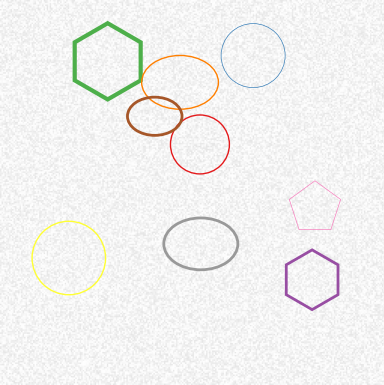[{"shape": "circle", "thickness": 1, "radius": 0.38, "center": [0.519, 0.625]}, {"shape": "circle", "thickness": 0.5, "radius": 0.42, "center": [0.657, 0.856]}, {"shape": "hexagon", "thickness": 3, "radius": 0.49, "center": [0.28, 0.841]}, {"shape": "hexagon", "thickness": 2, "radius": 0.39, "center": [0.811, 0.273]}, {"shape": "oval", "thickness": 1, "radius": 0.5, "center": [0.468, 0.786]}, {"shape": "circle", "thickness": 1, "radius": 0.48, "center": [0.179, 0.33]}, {"shape": "oval", "thickness": 2, "radius": 0.35, "center": [0.402, 0.698]}, {"shape": "pentagon", "thickness": 0.5, "radius": 0.35, "center": [0.818, 0.46]}, {"shape": "oval", "thickness": 2, "radius": 0.48, "center": [0.522, 0.367]}]